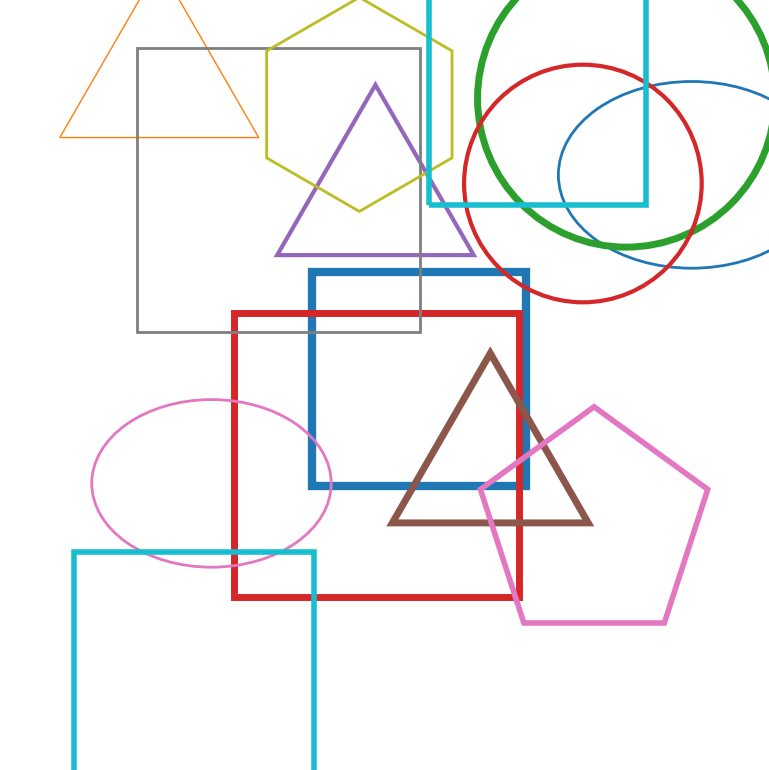[{"shape": "oval", "thickness": 1, "radius": 0.87, "center": [0.898, 0.773]}, {"shape": "square", "thickness": 3, "radius": 0.69, "center": [0.544, 0.508]}, {"shape": "triangle", "thickness": 0.5, "radius": 0.75, "center": [0.207, 0.896]}, {"shape": "circle", "thickness": 2.5, "radius": 0.97, "center": [0.813, 0.872]}, {"shape": "square", "thickness": 2.5, "radius": 0.92, "center": [0.489, 0.409]}, {"shape": "circle", "thickness": 1.5, "radius": 0.77, "center": [0.757, 0.762]}, {"shape": "triangle", "thickness": 1.5, "radius": 0.74, "center": [0.488, 0.742]}, {"shape": "triangle", "thickness": 2.5, "radius": 0.73, "center": [0.637, 0.394]}, {"shape": "oval", "thickness": 1, "radius": 0.78, "center": [0.275, 0.372]}, {"shape": "pentagon", "thickness": 2, "radius": 0.78, "center": [0.772, 0.316]}, {"shape": "square", "thickness": 1, "radius": 0.92, "center": [0.362, 0.753]}, {"shape": "hexagon", "thickness": 1, "radius": 0.69, "center": [0.467, 0.864]}, {"shape": "square", "thickness": 2, "radius": 0.7, "center": [0.698, 0.874]}, {"shape": "square", "thickness": 2, "radius": 0.78, "center": [0.252, 0.127]}]